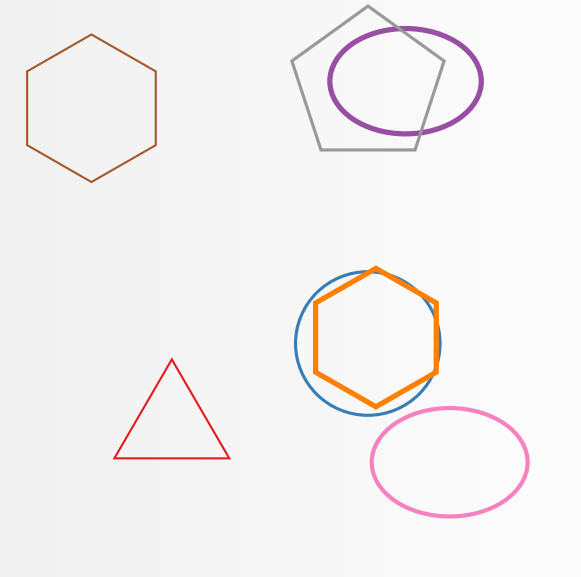[{"shape": "triangle", "thickness": 1, "radius": 0.57, "center": [0.296, 0.263]}, {"shape": "circle", "thickness": 1.5, "radius": 0.62, "center": [0.633, 0.404]}, {"shape": "oval", "thickness": 2.5, "radius": 0.65, "center": [0.698, 0.859]}, {"shape": "hexagon", "thickness": 2.5, "radius": 0.6, "center": [0.647, 0.415]}, {"shape": "hexagon", "thickness": 1, "radius": 0.64, "center": [0.157, 0.812]}, {"shape": "oval", "thickness": 2, "radius": 0.67, "center": [0.774, 0.199]}, {"shape": "pentagon", "thickness": 1.5, "radius": 0.69, "center": [0.633, 0.851]}]